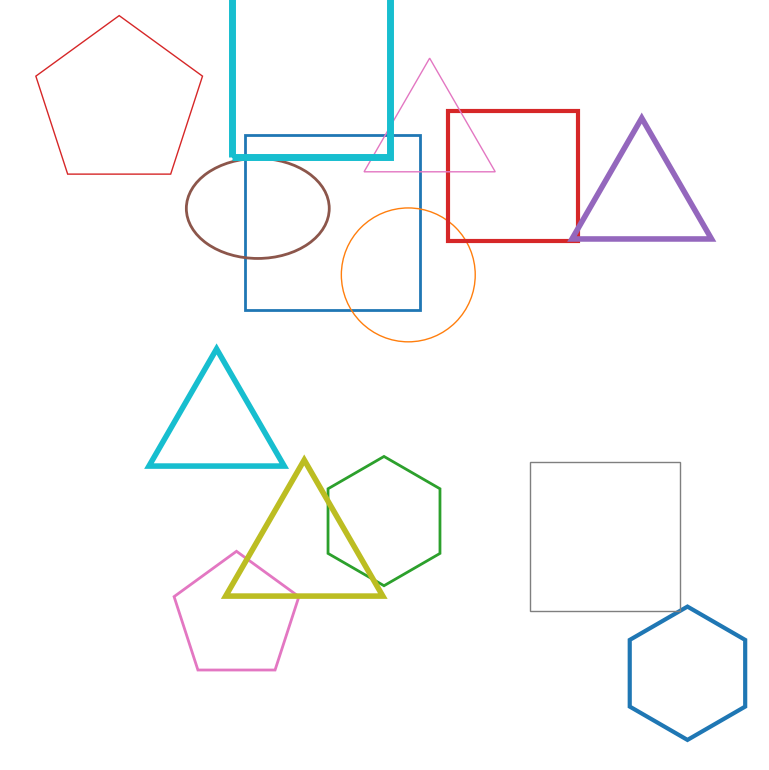[{"shape": "square", "thickness": 1, "radius": 0.57, "center": [0.432, 0.711]}, {"shape": "hexagon", "thickness": 1.5, "radius": 0.43, "center": [0.893, 0.126]}, {"shape": "circle", "thickness": 0.5, "radius": 0.43, "center": [0.53, 0.643]}, {"shape": "hexagon", "thickness": 1, "radius": 0.42, "center": [0.499, 0.323]}, {"shape": "pentagon", "thickness": 0.5, "radius": 0.57, "center": [0.155, 0.866]}, {"shape": "square", "thickness": 1.5, "radius": 0.42, "center": [0.666, 0.771]}, {"shape": "triangle", "thickness": 2, "radius": 0.52, "center": [0.833, 0.742]}, {"shape": "oval", "thickness": 1, "radius": 0.46, "center": [0.335, 0.729]}, {"shape": "pentagon", "thickness": 1, "radius": 0.43, "center": [0.307, 0.199]}, {"shape": "triangle", "thickness": 0.5, "radius": 0.49, "center": [0.558, 0.826]}, {"shape": "square", "thickness": 0.5, "radius": 0.48, "center": [0.786, 0.303]}, {"shape": "triangle", "thickness": 2, "radius": 0.59, "center": [0.395, 0.285]}, {"shape": "triangle", "thickness": 2, "radius": 0.51, "center": [0.281, 0.445]}, {"shape": "square", "thickness": 2.5, "radius": 0.51, "center": [0.404, 0.899]}]